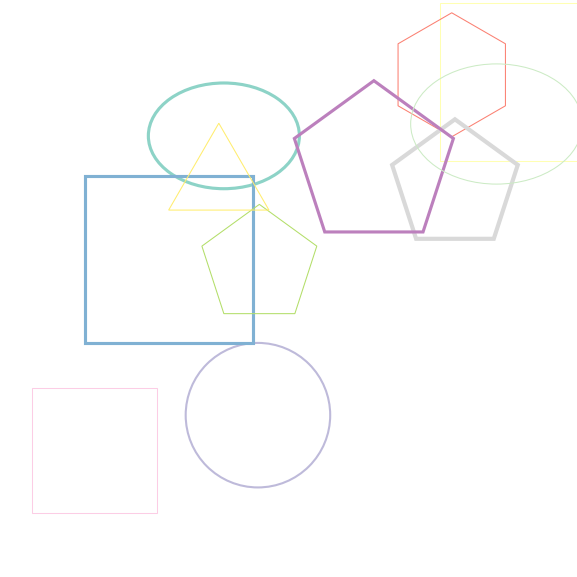[{"shape": "oval", "thickness": 1.5, "radius": 0.65, "center": [0.388, 0.764]}, {"shape": "square", "thickness": 0.5, "radius": 0.68, "center": [0.899, 0.858]}, {"shape": "circle", "thickness": 1, "radius": 0.63, "center": [0.447, 0.28]}, {"shape": "hexagon", "thickness": 0.5, "radius": 0.54, "center": [0.782, 0.87]}, {"shape": "square", "thickness": 1.5, "radius": 0.72, "center": [0.293, 0.549]}, {"shape": "pentagon", "thickness": 0.5, "radius": 0.52, "center": [0.449, 0.541]}, {"shape": "square", "thickness": 0.5, "radius": 0.54, "center": [0.164, 0.22]}, {"shape": "pentagon", "thickness": 2, "radius": 0.57, "center": [0.788, 0.678]}, {"shape": "pentagon", "thickness": 1.5, "radius": 0.72, "center": [0.647, 0.715]}, {"shape": "oval", "thickness": 0.5, "radius": 0.74, "center": [0.86, 0.784]}, {"shape": "triangle", "thickness": 0.5, "radius": 0.5, "center": [0.379, 0.685]}]